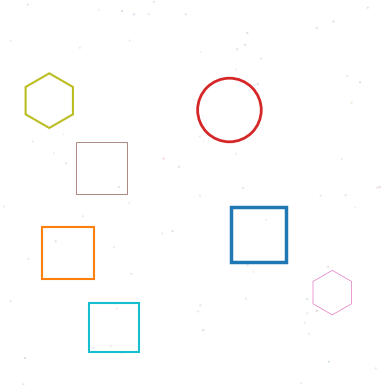[{"shape": "square", "thickness": 2.5, "radius": 0.36, "center": [0.672, 0.391]}, {"shape": "square", "thickness": 1.5, "radius": 0.34, "center": [0.177, 0.344]}, {"shape": "circle", "thickness": 2, "radius": 0.41, "center": [0.596, 0.714]}, {"shape": "square", "thickness": 0.5, "radius": 0.33, "center": [0.263, 0.564]}, {"shape": "hexagon", "thickness": 0.5, "radius": 0.29, "center": [0.863, 0.24]}, {"shape": "hexagon", "thickness": 1.5, "radius": 0.35, "center": [0.128, 0.739]}, {"shape": "square", "thickness": 1.5, "radius": 0.32, "center": [0.296, 0.149]}]